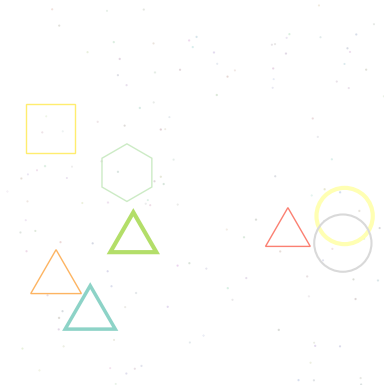[{"shape": "triangle", "thickness": 2.5, "radius": 0.38, "center": [0.234, 0.183]}, {"shape": "circle", "thickness": 3, "radius": 0.37, "center": [0.895, 0.439]}, {"shape": "triangle", "thickness": 1, "radius": 0.34, "center": [0.748, 0.394]}, {"shape": "triangle", "thickness": 1, "radius": 0.38, "center": [0.146, 0.275]}, {"shape": "triangle", "thickness": 3, "radius": 0.35, "center": [0.346, 0.38]}, {"shape": "circle", "thickness": 1.5, "radius": 0.37, "center": [0.891, 0.368]}, {"shape": "hexagon", "thickness": 1, "radius": 0.37, "center": [0.33, 0.552]}, {"shape": "square", "thickness": 1, "radius": 0.32, "center": [0.13, 0.667]}]